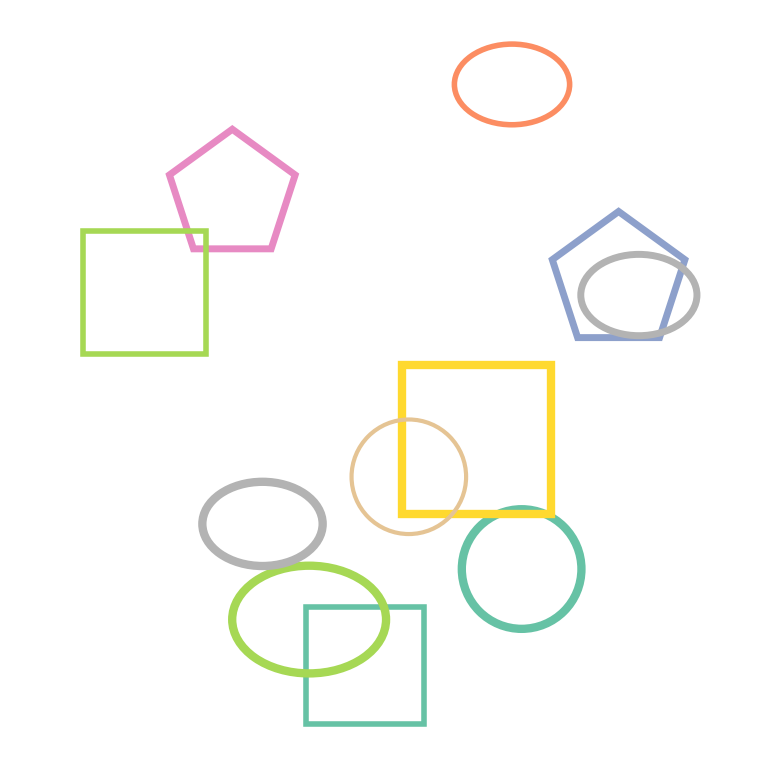[{"shape": "circle", "thickness": 3, "radius": 0.39, "center": [0.677, 0.261]}, {"shape": "square", "thickness": 2, "radius": 0.38, "center": [0.474, 0.136]}, {"shape": "oval", "thickness": 2, "radius": 0.37, "center": [0.665, 0.89]}, {"shape": "pentagon", "thickness": 2.5, "radius": 0.45, "center": [0.803, 0.635]}, {"shape": "pentagon", "thickness": 2.5, "radius": 0.43, "center": [0.302, 0.746]}, {"shape": "oval", "thickness": 3, "radius": 0.5, "center": [0.401, 0.195]}, {"shape": "square", "thickness": 2, "radius": 0.4, "center": [0.187, 0.62]}, {"shape": "square", "thickness": 3, "radius": 0.49, "center": [0.619, 0.429]}, {"shape": "circle", "thickness": 1.5, "radius": 0.37, "center": [0.531, 0.381]}, {"shape": "oval", "thickness": 3, "radius": 0.39, "center": [0.341, 0.32]}, {"shape": "oval", "thickness": 2.5, "radius": 0.38, "center": [0.83, 0.617]}]